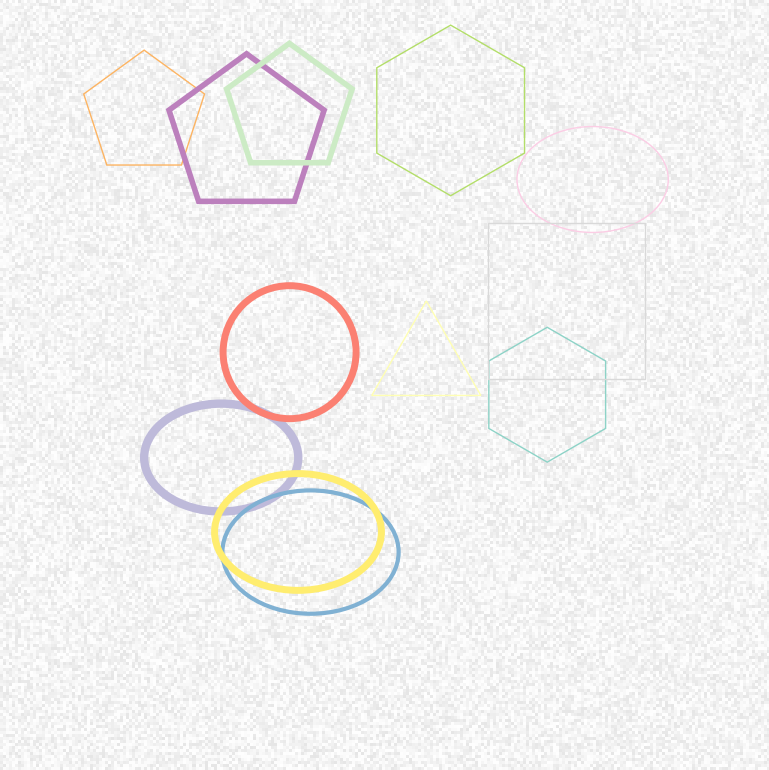[{"shape": "hexagon", "thickness": 0.5, "radius": 0.44, "center": [0.711, 0.487]}, {"shape": "triangle", "thickness": 0.5, "radius": 0.41, "center": [0.554, 0.527]}, {"shape": "oval", "thickness": 3, "radius": 0.5, "center": [0.287, 0.406]}, {"shape": "circle", "thickness": 2.5, "radius": 0.43, "center": [0.376, 0.543]}, {"shape": "oval", "thickness": 1.5, "radius": 0.57, "center": [0.403, 0.283]}, {"shape": "pentagon", "thickness": 0.5, "radius": 0.41, "center": [0.187, 0.852]}, {"shape": "hexagon", "thickness": 0.5, "radius": 0.55, "center": [0.585, 0.857]}, {"shape": "oval", "thickness": 0.5, "radius": 0.49, "center": [0.77, 0.767]}, {"shape": "square", "thickness": 0.5, "radius": 0.51, "center": [0.736, 0.609]}, {"shape": "pentagon", "thickness": 2, "radius": 0.53, "center": [0.32, 0.824]}, {"shape": "pentagon", "thickness": 2, "radius": 0.43, "center": [0.376, 0.858]}, {"shape": "oval", "thickness": 2.5, "radius": 0.54, "center": [0.387, 0.309]}]